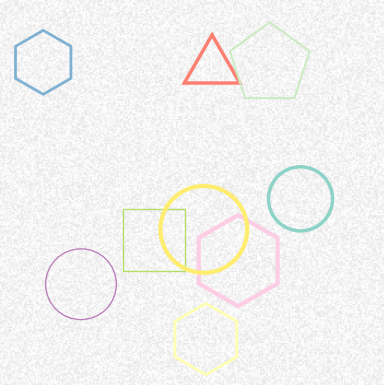[{"shape": "circle", "thickness": 2.5, "radius": 0.42, "center": [0.781, 0.483]}, {"shape": "hexagon", "thickness": 2, "radius": 0.46, "center": [0.535, 0.119]}, {"shape": "triangle", "thickness": 2.5, "radius": 0.42, "center": [0.551, 0.826]}, {"shape": "hexagon", "thickness": 2, "radius": 0.42, "center": [0.112, 0.838]}, {"shape": "square", "thickness": 1, "radius": 0.41, "center": [0.4, 0.377]}, {"shape": "hexagon", "thickness": 3, "radius": 0.59, "center": [0.619, 0.323]}, {"shape": "circle", "thickness": 1, "radius": 0.46, "center": [0.21, 0.262]}, {"shape": "pentagon", "thickness": 1.5, "radius": 0.54, "center": [0.701, 0.833]}, {"shape": "circle", "thickness": 3, "radius": 0.56, "center": [0.529, 0.404]}]